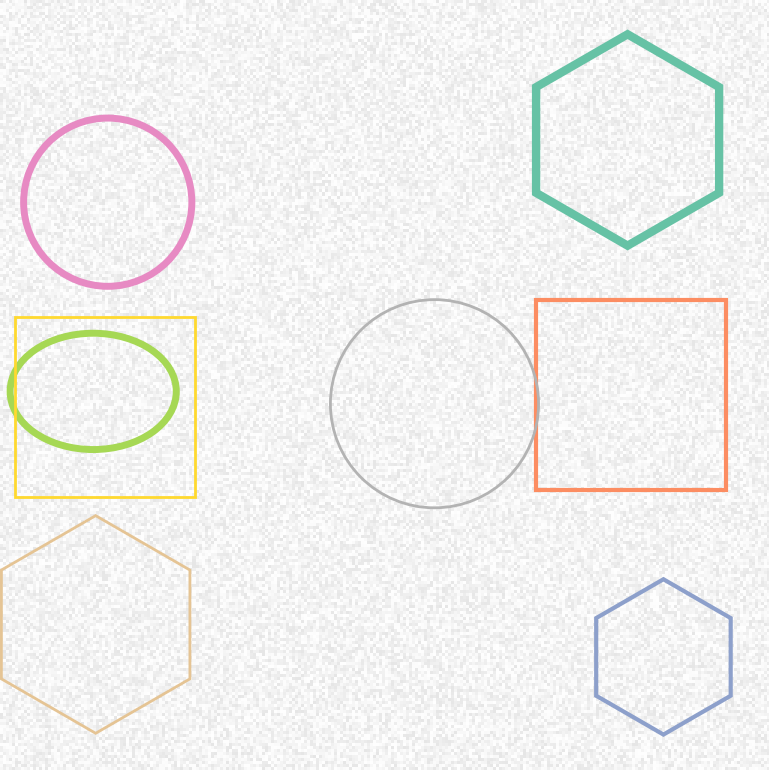[{"shape": "hexagon", "thickness": 3, "radius": 0.69, "center": [0.815, 0.818]}, {"shape": "square", "thickness": 1.5, "radius": 0.62, "center": [0.819, 0.487]}, {"shape": "hexagon", "thickness": 1.5, "radius": 0.5, "center": [0.862, 0.147]}, {"shape": "circle", "thickness": 2.5, "radius": 0.55, "center": [0.14, 0.737]}, {"shape": "oval", "thickness": 2.5, "radius": 0.54, "center": [0.121, 0.492]}, {"shape": "square", "thickness": 1, "radius": 0.59, "center": [0.137, 0.471]}, {"shape": "hexagon", "thickness": 1, "radius": 0.71, "center": [0.124, 0.189]}, {"shape": "circle", "thickness": 1, "radius": 0.68, "center": [0.564, 0.476]}]